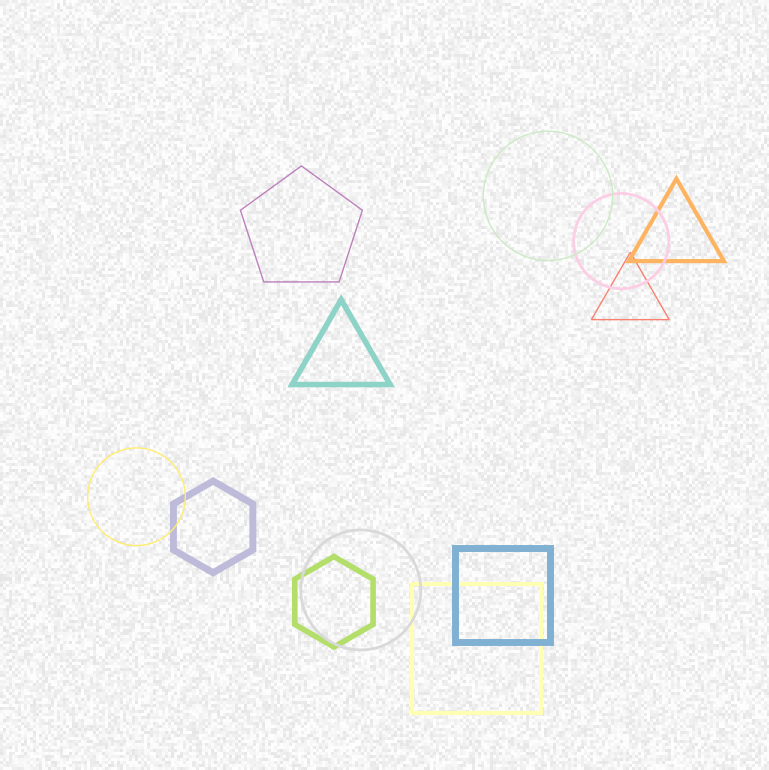[{"shape": "triangle", "thickness": 2, "radius": 0.37, "center": [0.443, 0.537]}, {"shape": "square", "thickness": 1.5, "radius": 0.42, "center": [0.619, 0.158]}, {"shape": "hexagon", "thickness": 2.5, "radius": 0.3, "center": [0.277, 0.316]}, {"shape": "triangle", "thickness": 0.5, "radius": 0.29, "center": [0.819, 0.614]}, {"shape": "square", "thickness": 2.5, "radius": 0.31, "center": [0.653, 0.227]}, {"shape": "triangle", "thickness": 1.5, "radius": 0.36, "center": [0.878, 0.697]}, {"shape": "hexagon", "thickness": 2, "radius": 0.29, "center": [0.434, 0.218]}, {"shape": "circle", "thickness": 1, "radius": 0.31, "center": [0.807, 0.687]}, {"shape": "circle", "thickness": 1, "radius": 0.39, "center": [0.469, 0.234]}, {"shape": "pentagon", "thickness": 0.5, "radius": 0.42, "center": [0.391, 0.701]}, {"shape": "circle", "thickness": 0.5, "radius": 0.42, "center": [0.712, 0.746]}, {"shape": "circle", "thickness": 0.5, "radius": 0.32, "center": [0.177, 0.355]}]